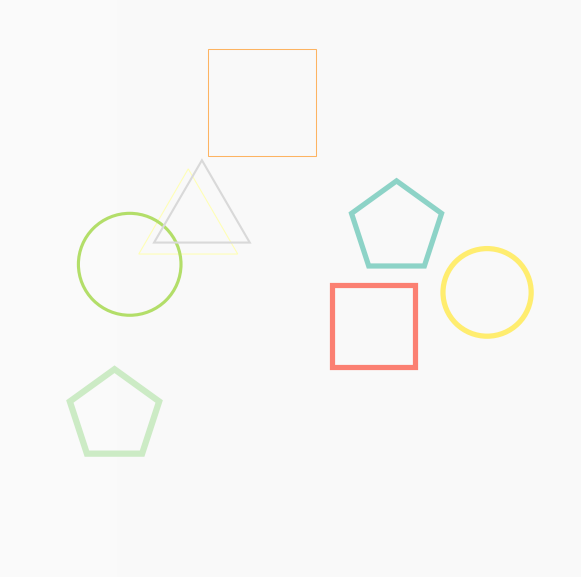[{"shape": "pentagon", "thickness": 2.5, "radius": 0.41, "center": [0.682, 0.604]}, {"shape": "triangle", "thickness": 0.5, "radius": 0.49, "center": [0.324, 0.608]}, {"shape": "square", "thickness": 2.5, "radius": 0.35, "center": [0.643, 0.435]}, {"shape": "square", "thickness": 0.5, "radius": 0.47, "center": [0.451, 0.822]}, {"shape": "circle", "thickness": 1.5, "radius": 0.44, "center": [0.223, 0.541]}, {"shape": "triangle", "thickness": 1, "radius": 0.48, "center": [0.347, 0.627]}, {"shape": "pentagon", "thickness": 3, "radius": 0.4, "center": [0.197, 0.279]}, {"shape": "circle", "thickness": 2.5, "radius": 0.38, "center": [0.838, 0.493]}]